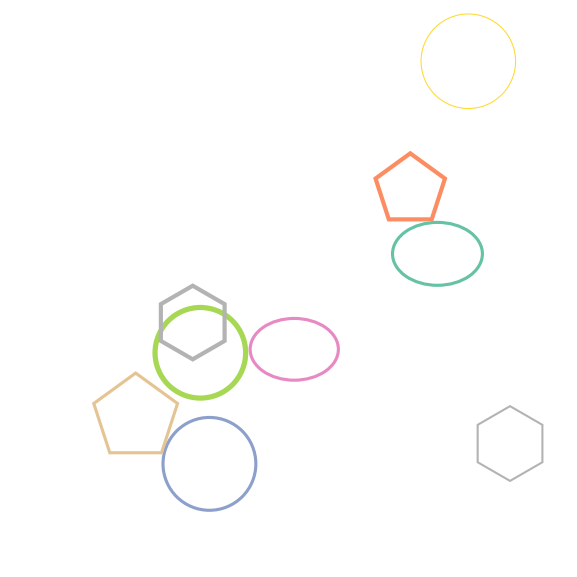[{"shape": "oval", "thickness": 1.5, "radius": 0.39, "center": [0.758, 0.56]}, {"shape": "pentagon", "thickness": 2, "radius": 0.32, "center": [0.71, 0.67]}, {"shape": "circle", "thickness": 1.5, "radius": 0.4, "center": [0.363, 0.196]}, {"shape": "oval", "thickness": 1.5, "radius": 0.38, "center": [0.51, 0.394]}, {"shape": "circle", "thickness": 2.5, "radius": 0.39, "center": [0.347, 0.388]}, {"shape": "circle", "thickness": 0.5, "radius": 0.41, "center": [0.811, 0.893]}, {"shape": "pentagon", "thickness": 1.5, "radius": 0.38, "center": [0.235, 0.277]}, {"shape": "hexagon", "thickness": 1, "radius": 0.32, "center": [0.883, 0.231]}, {"shape": "hexagon", "thickness": 2, "radius": 0.32, "center": [0.334, 0.441]}]